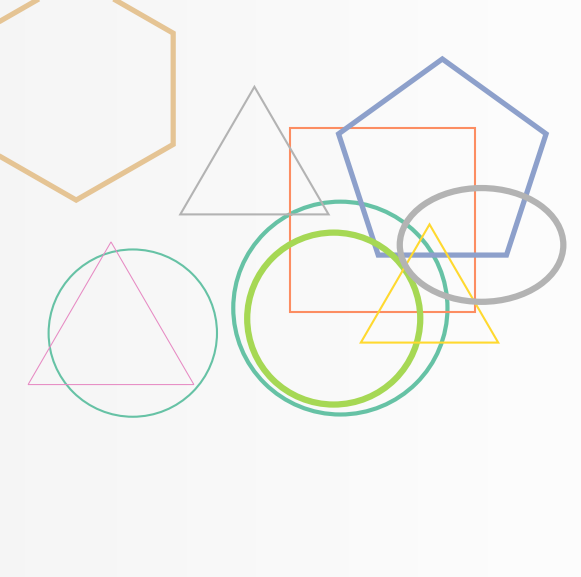[{"shape": "circle", "thickness": 1, "radius": 0.72, "center": [0.228, 0.422]}, {"shape": "circle", "thickness": 2, "radius": 0.92, "center": [0.586, 0.466]}, {"shape": "square", "thickness": 1, "radius": 0.8, "center": [0.659, 0.618]}, {"shape": "pentagon", "thickness": 2.5, "radius": 0.94, "center": [0.761, 0.709]}, {"shape": "triangle", "thickness": 0.5, "radius": 0.82, "center": [0.191, 0.416]}, {"shape": "circle", "thickness": 3, "radius": 0.74, "center": [0.574, 0.447]}, {"shape": "triangle", "thickness": 1, "radius": 0.68, "center": [0.739, 0.474]}, {"shape": "hexagon", "thickness": 2.5, "radius": 0.96, "center": [0.131, 0.845]}, {"shape": "oval", "thickness": 3, "radius": 0.7, "center": [0.828, 0.575]}, {"shape": "triangle", "thickness": 1, "radius": 0.74, "center": [0.438, 0.702]}]